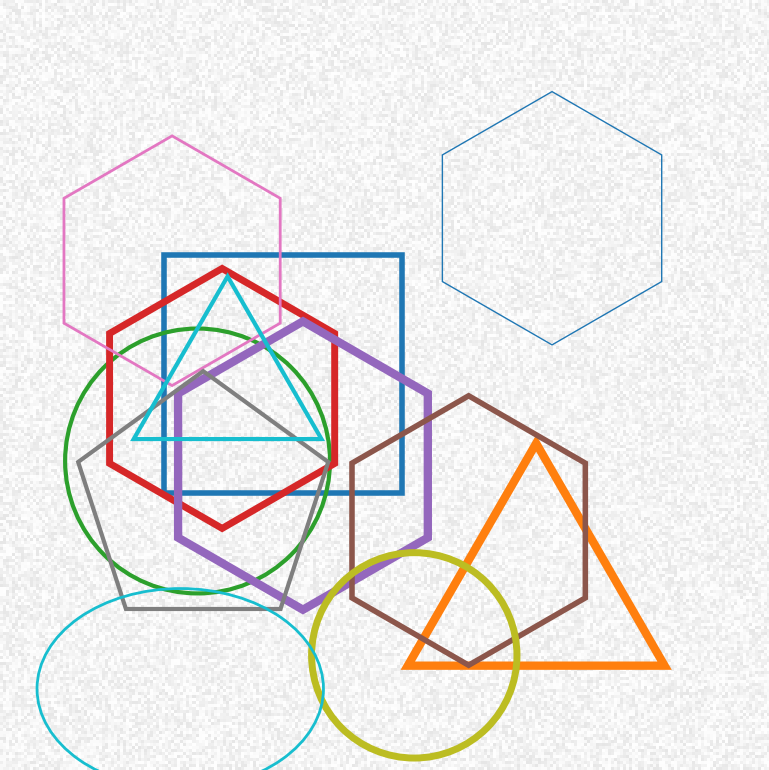[{"shape": "hexagon", "thickness": 0.5, "radius": 0.82, "center": [0.717, 0.717]}, {"shape": "square", "thickness": 2, "radius": 0.77, "center": [0.367, 0.514]}, {"shape": "triangle", "thickness": 3, "radius": 0.96, "center": [0.696, 0.232]}, {"shape": "circle", "thickness": 1.5, "radius": 0.86, "center": [0.257, 0.401]}, {"shape": "hexagon", "thickness": 2.5, "radius": 0.84, "center": [0.288, 0.483]}, {"shape": "hexagon", "thickness": 3, "radius": 0.94, "center": [0.393, 0.395]}, {"shape": "hexagon", "thickness": 2, "radius": 0.87, "center": [0.609, 0.311]}, {"shape": "hexagon", "thickness": 1, "radius": 0.81, "center": [0.223, 0.661]}, {"shape": "pentagon", "thickness": 1.5, "radius": 0.85, "center": [0.264, 0.347]}, {"shape": "circle", "thickness": 2.5, "radius": 0.67, "center": [0.538, 0.149]}, {"shape": "oval", "thickness": 1, "radius": 0.93, "center": [0.234, 0.105]}, {"shape": "triangle", "thickness": 1.5, "radius": 0.7, "center": [0.296, 0.5]}]